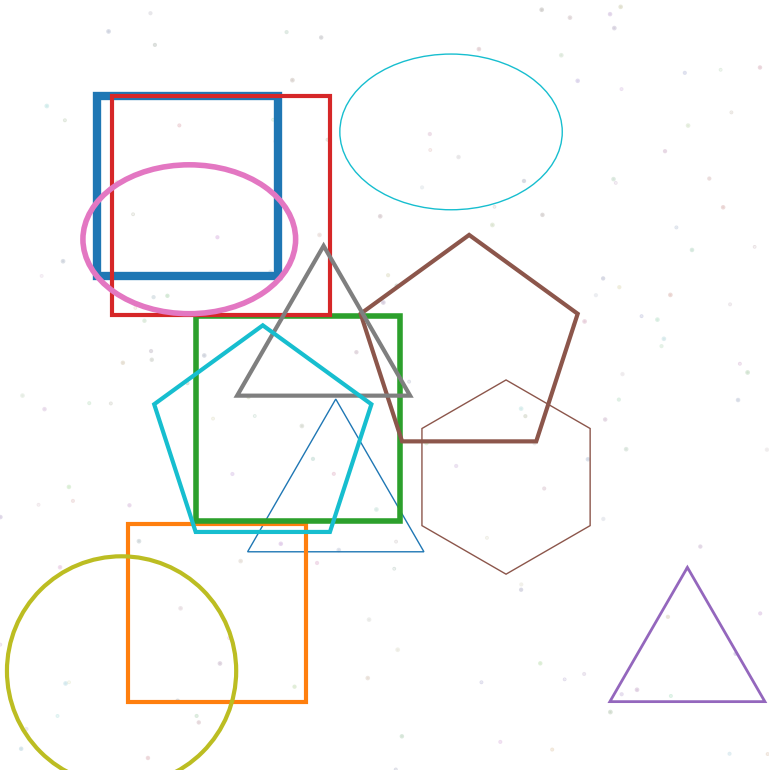[{"shape": "triangle", "thickness": 0.5, "radius": 0.66, "center": [0.436, 0.35]}, {"shape": "square", "thickness": 3, "radius": 0.59, "center": [0.243, 0.758]}, {"shape": "square", "thickness": 1.5, "radius": 0.58, "center": [0.282, 0.204]}, {"shape": "square", "thickness": 2, "radius": 0.66, "center": [0.387, 0.456]}, {"shape": "square", "thickness": 1.5, "radius": 0.71, "center": [0.287, 0.733]}, {"shape": "triangle", "thickness": 1, "radius": 0.58, "center": [0.893, 0.147]}, {"shape": "hexagon", "thickness": 0.5, "radius": 0.63, "center": [0.657, 0.38]}, {"shape": "pentagon", "thickness": 1.5, "radius": 0.74, "center": [0.609, 0.547]}, {"shape": "oval", "thickness": 2, "radius": 0.69, "center": [0.246, 0.689]}, {"shape": "triangle", "thickness": 1.5, "radius": 0.65, "center": [0.42, 0.551]}, {"shape": "circle", "thickness": 1.5, "radius": 0.74, "center": [0.158, 0.129]}, {"shape": "pentagon", "thickness": 1.5, "radius": 0.74, "center": [0.341, 0.429]}, {"shape": "oval", "thickness": 0.5, "radius": 0.72, "center": [0.586, 0.829]}]